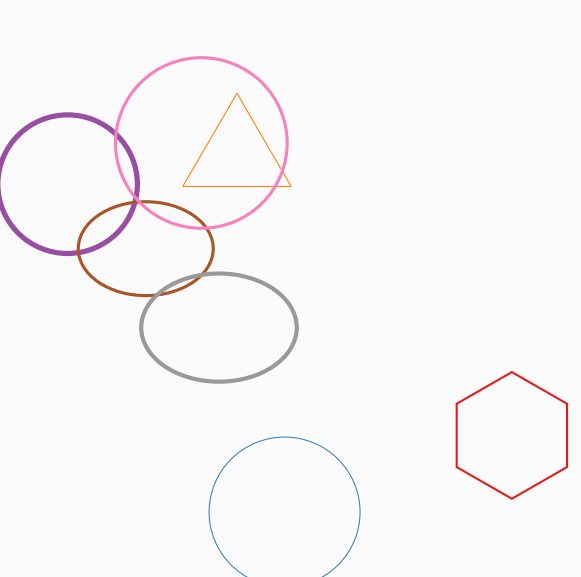[{"shape": "hexagon", "thickness": 1, "radius": 0.55, "center": [0.881, 0.245]}, {"shape": "circle", "thickness": 0.5, "radius": 0.65, "center": [0.49, 0.112]}, {"shape": "circle", "thickness": 2.5, "radius": 0.6, "center": [0.116, 0.68]}, {"shape": "triangle", "thickness": 0.5, "radius": 0.54, "center": [0.408, 0.73]}, {"shape": "oval", "thickness": 1.5, "radius": 0.58, "center": [0.251, 0.569]}, {"shape": "circle", "thickness": 1.5, "radius": 0.74, "center": [0.346, 0.752]}, {"shape": "oval", "thickness": 2, "radius": 0.67, "center": [0.377, 0.432]}]